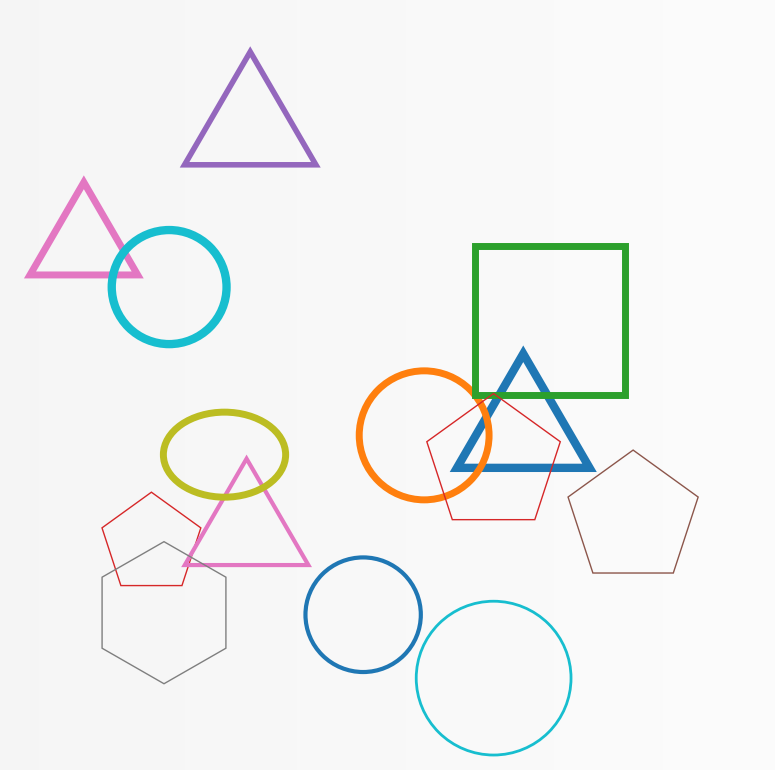[{"shape": "circle", "thickness": 1.5, "radius": 0.37, "center": [0.469, 0.202]}, {"shape": "triangle", "thickness": 3, "radius": 0.49, "center": [0.675, 0.442]}, {"shape": "circle", "thickness": 2.5, "radius": 0.42, "center": [0.547, 0.435]}, {"shape": "square", "thickness": 2.5, "radius": 0.48, "center": [0.71, 0.583]}, {"shape": "pentagon", "thickness": 0.5, "radius": 0.34, "center": [0.195, 0.294]}, {"shape": "pentagon", "thickness": 0.5, "radius": 0.45, "center": [0.637, 0.398]}, {"shape": "triangle", "thickness": 2, "radius": 0.49, "center": [0.323, 0.835]}, {"shape": "pentagon", "thickness": 0.5, "radius": 0.44, "center": [0.817, 0.327]}, {"shape": "triangle", "thickness": 2.5, "radius": 0.4, "center": [0.108, 0.683]}, {"shape": "triangle", "thickness": 1.5, "radius": 0.46, "center": [0.318, 0.312]}, {"shape": "hexagon", "thickness": 0.5, "radius": 0.46, "center": [0.212, 0.204]}, {"shape": "oval", "thickness": 2.5, "radius": 0.39, "center": [0.29, 0.41]}, {"shape": "circle", "thickness": 3, "radius": 0.37, "center": [0.218, 0.627]}, {"shape": "circle", "thickness": 1, "radius": 0.5, "center": [0.637, 0.119]}]